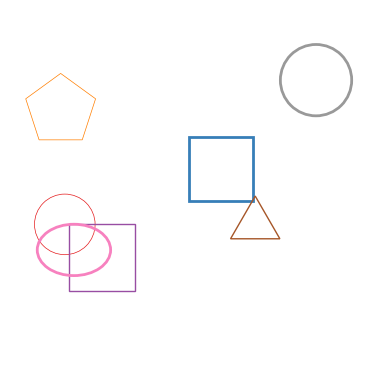[{"shape": "circle", "thickness": 0.5, "radius": 0.39, "center": [0.168, 0.417]}, {"shape": "square", "thickness": 2, "radius": 0.42, "center": [0.574, 0.562]}, {"shape": "square", "thickness": 1, "radius": 0.43, "center": [0.265, 0.331]}, {"shape": "pentagon", "thickness": 0.5, "radius": 0.48, "center": [0.158, 0.714]}, {"shape": "triangle", "thickness": 1, "radius": 0.37, "center": [0.663, 0.417]}, {"shape": "oval", "thickness": 2, "radius": 0.48, "center": [0.192, 0.351]}, {"shape": "circle", "thickness": 2, "radius": 0.46, "center": [0.821, 0.792]}]